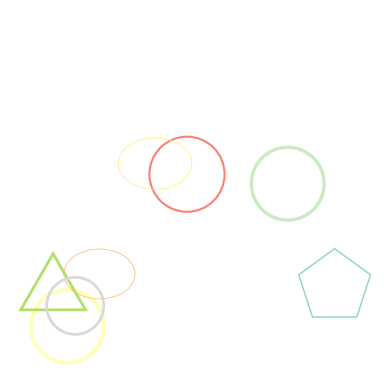[{"shape": "pentagon", "thickness": 1, "radius": 0.49, "center": [0.869, 0.256]}, {"shape": "circle", "thickness": 2.5, "radius": 0.47, "center": [0.175, 0.153]}, {"shape": "circle", "thickness": 1.5, "radius": 0.49, "center": [0.486, 0.547]}, {"shape": "oval", "thickness": 0.5, "radius": 0.46, "center": [0.258, 0.288]}, {"shape": "triangle", "thickness": 2, "radius": 0.49, "center": [0.138, 0.244]}, {"shape": "circle", "thickness": 2, "radius": 0.37, "center": [0.195, 0.206]}, {"shape": "circle", "thickness": 2.5, "radius": 0.47, "center": [0.747, 0.523]}, {"shape": "oval", "thickness": 0.5, "radius": 0.48, "center": [0.403, 0.575]}]